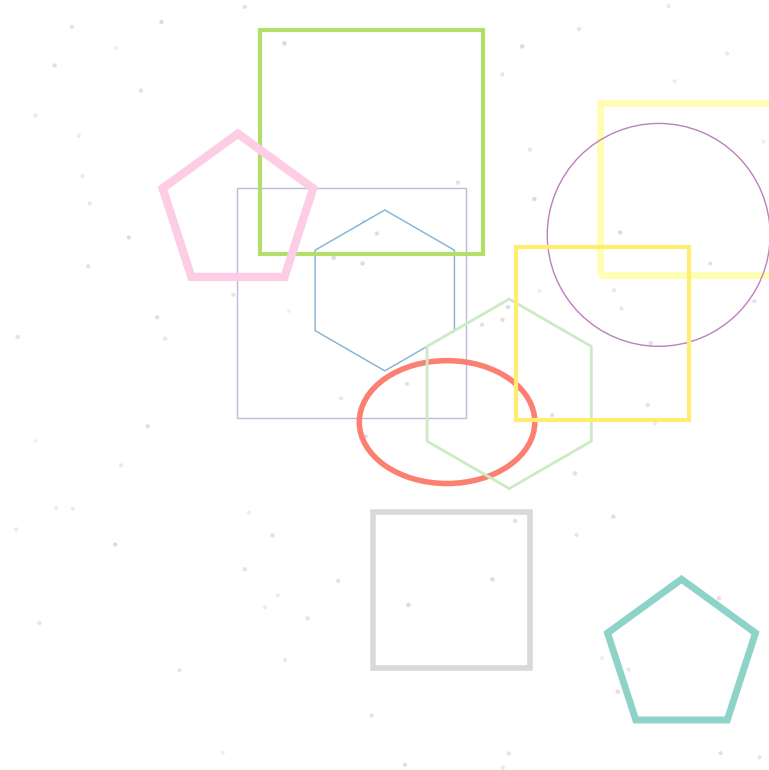[{"shape": "pentagon", "thickness": 2.5, "radius": 0.51, "center": [0.885, 0.147]}, {"shape": "square", "thickness": 2.5, "radius": 0.56, "center": [0.891, 0.755]}, {"shape": "square", "thickness": 0.5, "radius": 0.75, "center": [0.457, 0.607]}, {"shape": "oval", "thickness": 2, "radius": 0.57, "center": [0.581, 0.452]}, {"shape": "hexagon", "thickness": 0.5, "radius": 0.52, "center": [0.5, 0.623]}, {"shape": "square", "thickness": 1.5, "radius": 0.72, "center": [0.482, 0.816]}, {"shape": "pentagon", "thickness": 3, "radius": 0.51, "center": [0.309, 0.724]}, {"shape": "square", "thickness": 2, "radius": 0.51, "center": [0.586, 0.234]}, {"shape": "circle", "thickness": 0.5, "radius": 0.72, "center": [0.855, 0.695]}, {"shape": "hexagon", "thickness": 1, "radius": 0.62, "center": [0.661, 0.489]}, {"shape": "square", "thickness": 1.5, "radius": 0.56, "center": [0.782, 0.567]}]